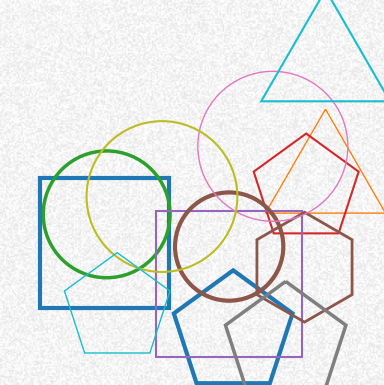[{"shape": "square", "thickness": 3, "radius": 0.84, "center": [0.271, 0.369]}, {"shape": "pentagon", "thickness": 3, "radius": 0.81, "center": [0.606, 0.136]}, {"shape": "triangle", "thickness": 1, "radius": 0.9, "center": [0.845, 0.536]}, {"shape": "circle", "thickness": 2.5, "radius": 0.82, "center": [0.277, 0.443]}, {"shape": "pentagon", "thickness": 1.5, "radius": 0.72, "center": [0.795, 0.51]}, {"shape": "square", "thickness": 1.5, "radius": 0.95, "center": [0.595, 0.262]}, {"shape": "circle", "thickness": 3, "radius": 0.7, "center": [0.595, 0.36]}, {"shape": "hexagon", "thickness": 2, "radius": 0.71, "center": [0.791, 0.306]}, {"shape": "circle", "thickness": 1, "radius": 0.97, "center": [0.709, 0.62]}, {"shape": "pentagon", "thickness": 2.5, "radius": 0.82, "center": [0.742, 0.104]}, {"shape": "circle", "thickness": 1.5, "radius": 0.98, "center": [0.421, 0.49]}, {"shape": "pentagon", "thickness": 1, "radius": 0.72, "center": [0.304, 0.2]}, {"shape": "triangle", "thickness": 1.5, "radius": 0.97, "center": [0.846, 0.833]}]